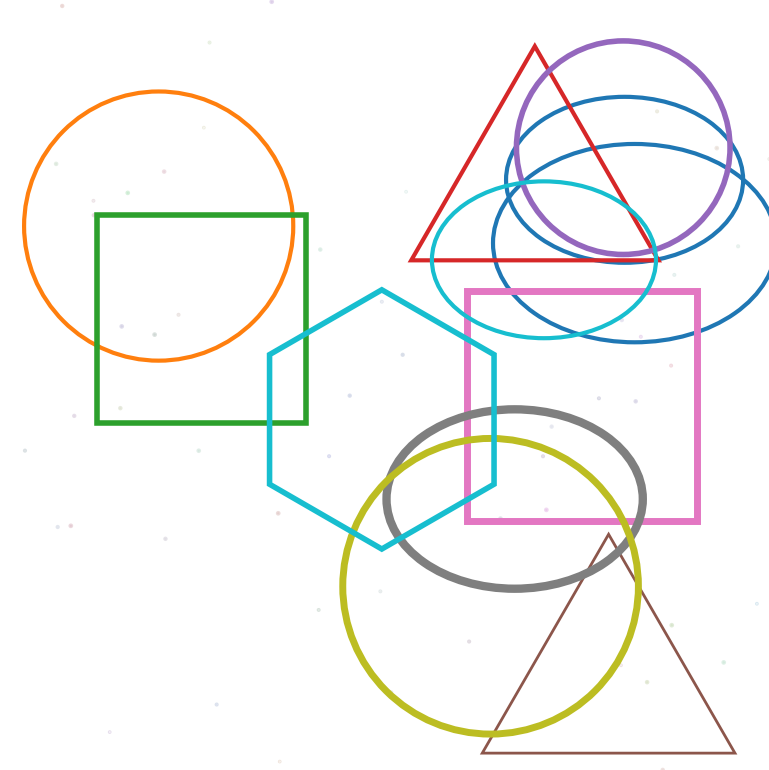[{"shape": "oval", "thickness": 1.5, "radius": 0.92, "center": [0.824, 0.684]}, {"shape": "oval", "thickness": 1.5, "radius": 0.77, "center": [0.811, 0.766]}, {"shape": "circle", "thickness": 1.5, "radius": 0.87, "center": [0.206, 0.706]}, {"shape": "square", "thickness": 2, "radius": 0.68, "center": [0.262, 0.586]}, {"shape": "triangle", "thickness": 1.5, "radius": 0.93, "center": [0.695, 0.755]}, {"shape": "circle", "thickness": 2, "radius": 0.69, "center": [0.809, 0.808]}, {"shape": "triangle", "thickness": 1, "radius": 0.95, "center": [0.79, 0.117]}, {"shape": "square", "thickness": 2.5, "radius": 0.75, "center": [0.756, 0.473]}, {"shape": "oval", "thickness": 3, "radius": 0.83, "center": [0.668, 0.352]}, {"shape": "circle", "thickness": 2.5, "radius": 0.96, "center": [0.637, 0.239]}, {"shape": "oval", "thickness": 1.5, "radius": 0.73, "center": [0.706, 0.663]}, {"shape": "hexagon", "thickness": 2, "radius": 0.84, "center": [0.496, 0.455]}]